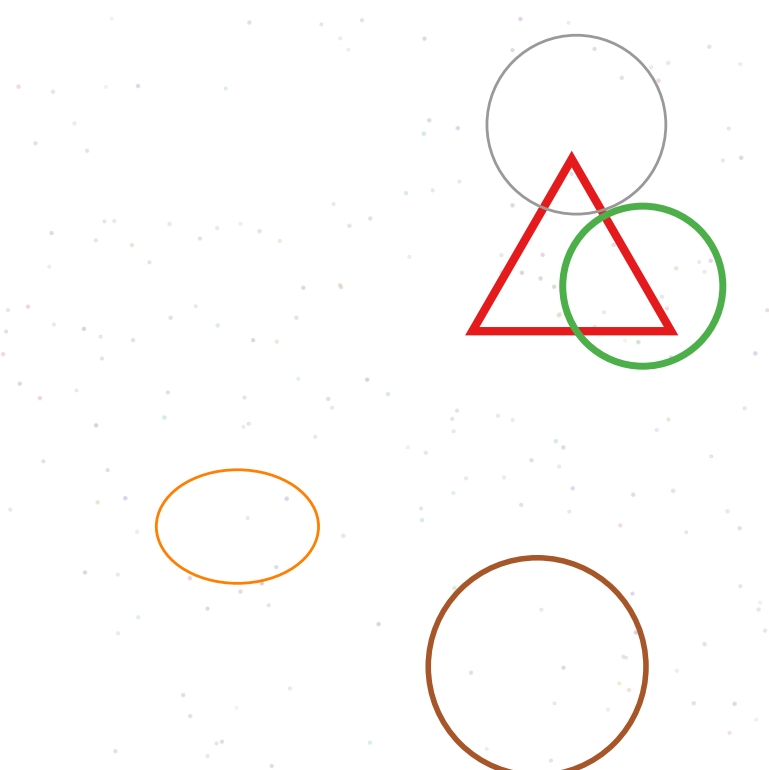[{"shape": "triangle", "thickness": 3, "radius": 0.75, "center": [0.743, 0.644]}, {"shape": "circle", "thickness": 2.5, "radius": 0.52, "center": [0.835, 0.628]}, {"shape": "oval", "thickness": 1, "radius": 0.53, "center": [0.308, 0.316]}, {"shape": "circle", "thickness": 2, "radius": 0.71, "center": [0.698, 0.134]}, {"shape": "circle", "thickness": 1, "radius": 0.58, "center": [0.749, 0.838]}]